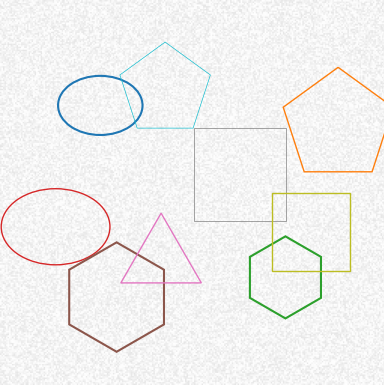[{"shape": "oval", "thickness": 1.5, "radius": 0.55, "center": [0.261, 0.726]}, {"shape": "pentagon", "thickness": 1, "radius": 0.75, "center": [0.878, 0.675]}, {"shape": "hexagon", "thickness": 1.5, "radius": 0.53, "center": [0.741, 0.28]}, {"shape": "oval", "thickness": 1, "radius": 0.71, "center": [0.144, 0.411]}, {"shape": "hexagon", "thickness": 1.5, "radius": 0.71, "center": [0.303, 0.228]}, {"shape": "triangle", "thickness": 1, "radius": 0.6, "center": [0.418, 0.326]}, {"shape": "square", "thickness": 0.5, "radius": 0.6, "center": [0.624, 0.547]}, {"shape": "square", "thickness": 1, "radius": 0.51, "center": [0.807, 0.398]}, {"shape": "pentagon", "thickness": 0.5, "radius": 0.62, "center": [0.429, 0.767]}]